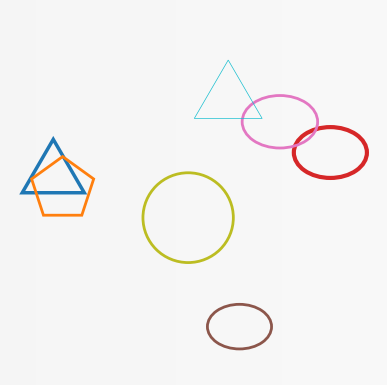[{"shape": "triangle", "thickness": 2.5, "radius": 0.46, "center": [0.137, 0.546]}, {"shape": "pentagon", "thickness": 2, "radius": 0.42, "center": [0.162, 0.509]}, {"shape": "oval", "thickness": 3, "radius": 0.47, "center": [0.853, 0.604]}, {"shape": "oval", "thickness": 2, "radius": 0.41, "center": [0.618, 0.152]}, {"shape": "oval", "thickness": 2, "radius": 0.49, "center": [0.722, 0.684]}, {"shape": "circle", "thickness": 2, "radius": 0.58, "center": [0.486, 0.435]}, {"shape": "triangle", "thickness": 0.5, "radius": 0.51, "center": [0.589, 0.743]}]